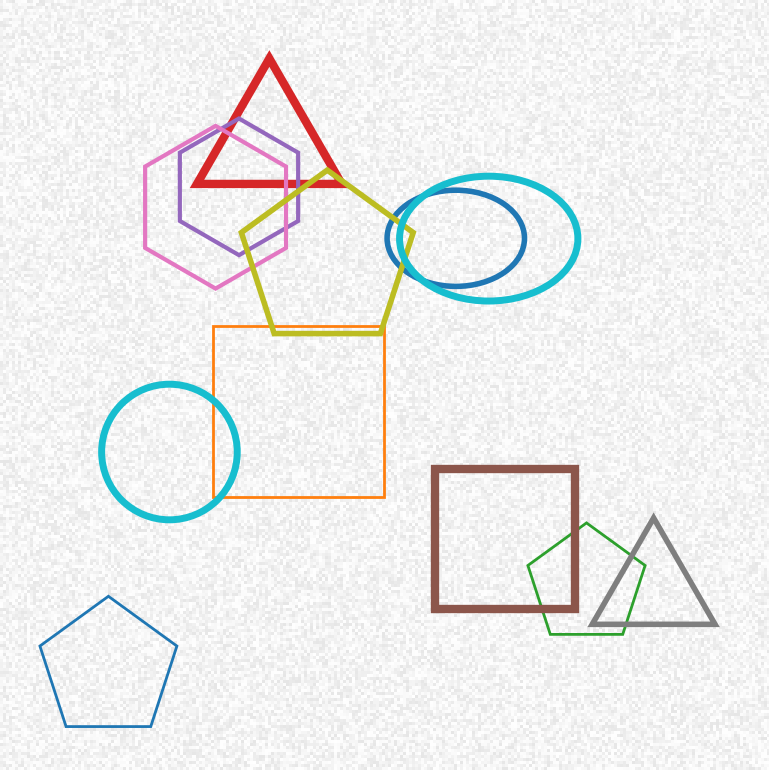[{"shape": "pentagon", "thickness": 1, "radius": 0.47, "center": [0.141, 0.132]}, {"shape": "oval", "thickness": 2, "radius": 0.45, "center": [0.592, 0.691]}, {"shape": "square", "thickness": 1, "radius": 0.55, "center": [0.388, 0.466]}, {"shape": "pentagon", "thickness": 1, "radius": 0.4, "center": [0.762, 0.241]}, {"shape": "triangle", "thickness": 3, "radius": 0.54, "center": [0.35, 0.815]}, {"shape": "hexagon", "thickness": 1.5, "radius": 0.44, "center": [0.31, 0.757]}, {"shape": "square", "thickness": 3, "radius": 0.45, "center": [0.655, 0.3]}, {"shape": "hexagon", "thickness": 1.5, "radius": 0.53, "center": [0.28, 0.731]}, {"shape": "triangle", "thickness": 2, "radius": 0.46, "center": [0.849, 0.235]}, {"shape": "pentagon", "thickness": 2, "radius": 0.59, "center": [0.425, 0.662]}, {"shape": "oval", "thickness": 2.5, "radius": 0.58, "center": [0.635, 0.69]}, {"shape": "circle", "thickness": 2.5, "radius": 0.44, "center": [0.22, 0.413]}]